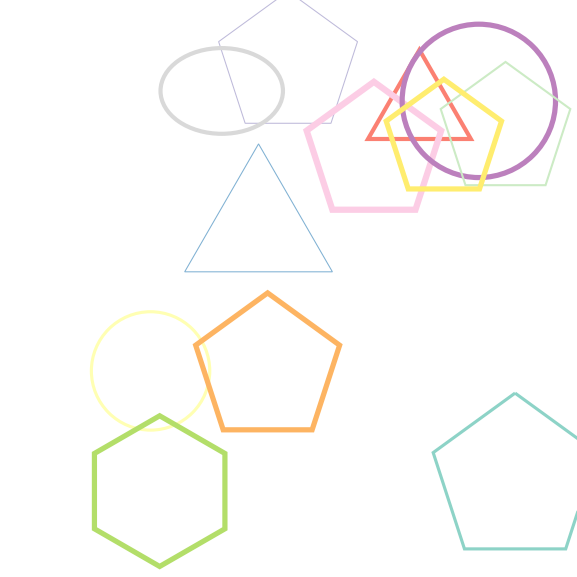[{"shape": "pentagon", "thickness": 1.5, "radius": 0.75, "center": [0.892, 0.169]}, {"shape": "circle", "thickness": 1.5, "radius": 0.51, "center": [0.261, 0.357]}, {"shape": "pentagon", "thickness": 0.5, "radius": 0.63, "center": [0.499, 0.888]}, {"shape": "triangle", "thickness": 2, "radius": 0.51, "center": [0.726, 0.81]}, {"shape": "triangle", "thickness": 0.5, "radius": 0.74, "center": [0.448, 0.602]}, {"shape": "pentagon", "thickness": 2.5, "radius": 0.66, "center": [0.463, 0.361]}, {"shape": "hexagon", "thickness": 2.5, "radius": 0.65, "center": [0.276, 0.149]}, {"shape": "pentagon", "thickness": 3, "radius": 0.61, "center": [0.647, 0.735]}, {"shape": "oval", "thickness": 2, "radius": 0.53, "center": [0.384, 0.842]}, {"shape": "circle", "thickness": 2.5, "radius": 0.66, "center": [0.829, 0.824]}, {"shape": "pentagon", "thickness": 1, "radius": 0.59, "center": [0.875, 0.774]}, {"shape": "pentagon", "thickness": 2.5, "radius": 0.52, "center": [0.769, 0.757]}]